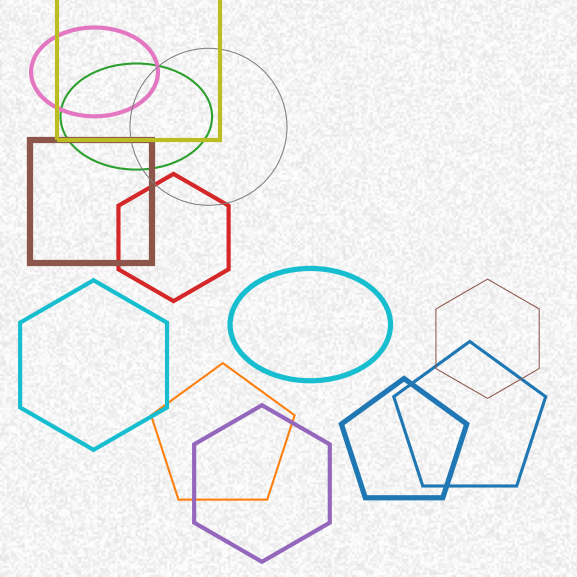[{"shape": "pentagon", "thickness": 1.5, "radius": 0.69, "center": [0.813, 0.269]}, {"shape": "pentagon", "thickness": 2.5, "radius": 0.57, "center": [0.7, 0.23]}, {"shape": "pentagon", "thickness": 1, "radius": 0.65, "center": [0.386, 0.24]}, {"shape": "oval", "thickness": 1, "radius": 0.66, "center": [0.236, 0.797]}, {"shape": "hexagon", "thickness": 2, "radius": 0.55, "center": [0.3, 0.588]}, {"shape": "hexagon", "thickness": 2, "radius": 0.68, "center": [0.454, 0.162]}, {"shape": "square", "thickness": 3, "radius": 0.53, "center": [0.157, 0.65]}, {"shape": "hexagon", "thickness": 0.5, "radius": 0.52, "center": [0.844, 0.413]}, {"shape": "oval", "thickness": 2, "radius": 0.55, "center": [0.164, 0.875]}, {"shape": "circle", "thickness": 0.5, "radius": 0.68, "center": [0.361, 0.78]}, {"shape": "square", "thickness": 2, "radius": 0.71, "center": [0.24, 0.899]}, {"shape": "hexagon", "thickness": 2, "radius": 0.73, "center": [0.162, 0.367]}, {"shape": "oval", "thickness": 2.5, "radius": 0.69, "center": [0.537, 0.437]}]